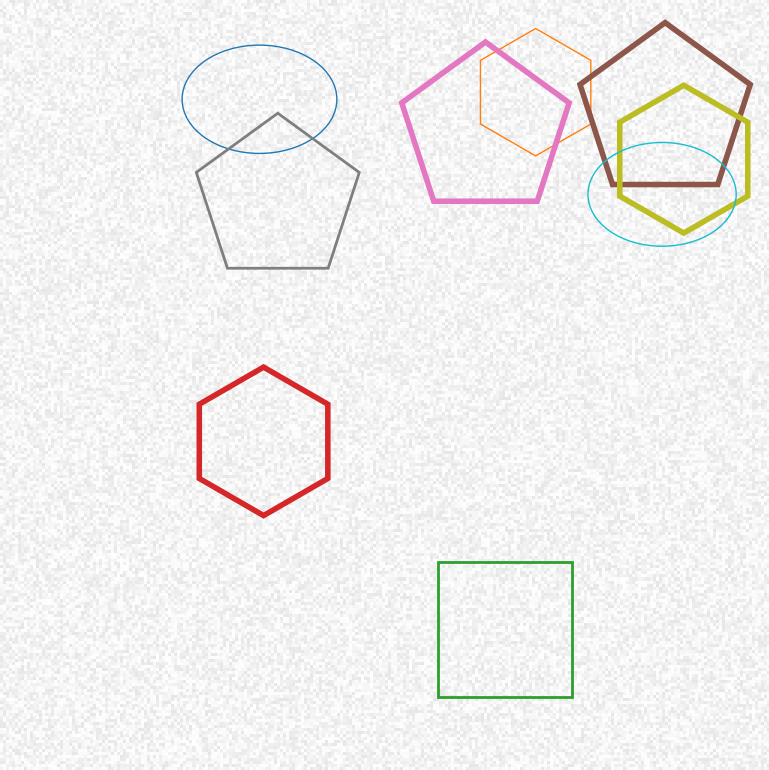[{"shape": "oval", "thickness": 0.5, "radius": 0.5, "center": [0.337, 0.871]}, {"shape": "hexagon", "thickness": 0.5, "radius": 0.41, "center": [0.696, 0.88]}, {"shape": "square", "thickness": 1, "radius": 0.44, "center": [0.656, 0.182]}, {"shape": "hexagon", "thickness": 2, "radius": 0.48, "center": [0.342, 0.427]}, {"shape": "pentagon", "thickness": 2, "radius": 0.58, "center": [0.864, 0.854]}, {"shape": "pentagon", "thickness": 2, "radius": 0.57, "center": [0.63, 0.831]}, {"shape": "pentagon", "thickness": 1, "radius": 0.56, "center": [0.361, 0.742]}, {"shape": "hexagon", "thickness": 2, "radius": 0.48, "center": [0.888, 0.793]}, {"shape": "oval", "thickness": 0.5, "radius": 0.48, "center": [0.86, 0.748]}]